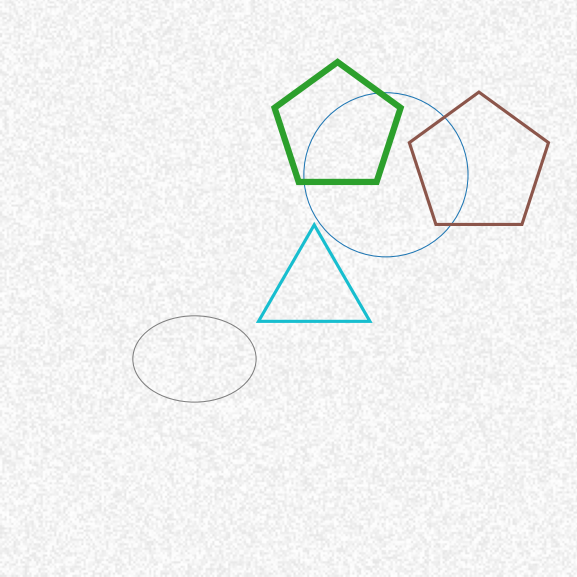[{"shape": "circle", "thickness": 0.5, "radius": 0.71, "center": [0.668, 0.696]}, {"shape": "pentagon", "thickness": 3, "radius": 0.57, "center": [0.585, 0.777]}, {"shape": "pentagon", "thickness": 1.5, "radius": 0.63, "center": [0.829, 0.713]}, {"shape": "oval", "thickness": 0.5, "radius": 0.53, "center": [0.337, 0.378]}, {"shape": "triangle", "thickness": 1.5, "radius": 0.56, "center": [0.544, 0.498]}]